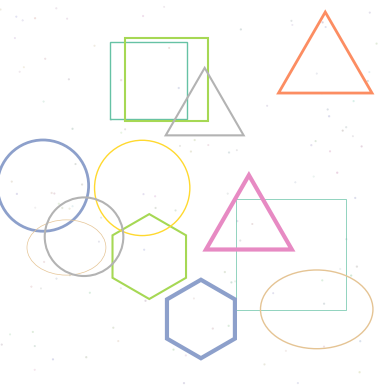[{"shape": "square", "thickness": 0.5, "radius": 0.71, "center": [0.755, 0.339]}, {"shape": "square", "thickness": 1, "radius": 0.5, "center": [0.385, 0.791]}, {"shape": "triangle", "thickness": 2, "radius": 0.7, "center": [0.845, 0.828]}, {"shape": "hexagon", "thickness": 3, "radius": 0.51, "center": [0.522, 0.171]}, {"shape": "circle", "thickness": 2, "radius": 0.59, "center": [0.112, 0.518]}, {"shape": "triangle", "thickness": 3, "radius": 0.64, "center": [0.647, 0.416]}, {"shape": "square", "thickness": 1.5, "radius": 0.54, "center": [0.432, 0.793]}, {"shape": "hexagon", "thickness": 1.5, "radius": 0.55, "center": [0.388, 0.334]}, {"shape": "circle", "thickness": 1, "radius": 0.62, "center": [0.369, 0.512]}, {"shape": "oval", "thickness": 1, "radius": 0.73, "center": [0.823, 0.196]}, {"shape": "oval", "thickness": 0.5, "radius": 0.51, "center": [0.173, 0.357]}, {"shape": "circle", "thickness": 1.5, "radius": 0.51, "center": [0.218, 0.385]}, {"shape": "triangle", "thickness": 1.5, "radius": 0.58, "center": [0.532, 0.707]}]